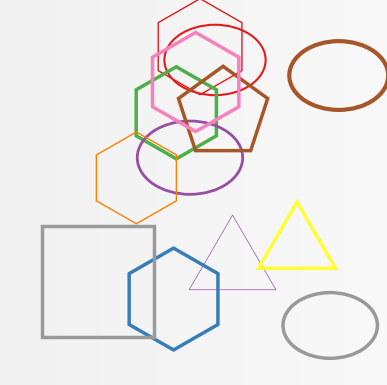[{"shape": "hexagon", "thickness": 1, "radius": 0.62, "center": [0.516, 0.879]}, {"shape": "oval", "thickness": 1.5, "radius": 0.65, "center": [0.555, 0.844]}, {"shape": "hexagon", "thickness": 2.5, "radius": 0.66, "center": [0.448, 0.223]}, {"shape": "hexagon", "thickness": 2.5, "radius": 0.6, "center": [0.455, 0.707]}, {"shape": "oval", "thickness": 2, "radius": 0.68, "center": [0.49, 0.59]}, {"shape": "triangle", "thickness": 0.5, "radius": 0.65, "center": [0.6, 0.312]}, {"shape": "hexagon", "thickness": 1, "radius": 0.6, "center": [0.352, 0.538]}, {"shape": "triangle", "thickness": 2.5, "radius": 0.57, "center": [0.767, 0.36]}, {"shape": "oval", "thickness": 3, "radius": 0.64, "center": [0.874, 0.804]}, {"shape": "pentagon", "thickness": 2.5, "radius": 0.61, "center": [0.576, 0.707]}, {"shape": "hexagon", "thickness": 2.5, "radius": 0.64, "center": [0.505, 0.787]}, {"shape": "square", "thickness": 2.5, "radius": 0.72, "center": [0.253, 0.269]}, {"shape": "oval", "thickness": 2.5, "radius": 0.61, "center": [0.852, 0.155]}]